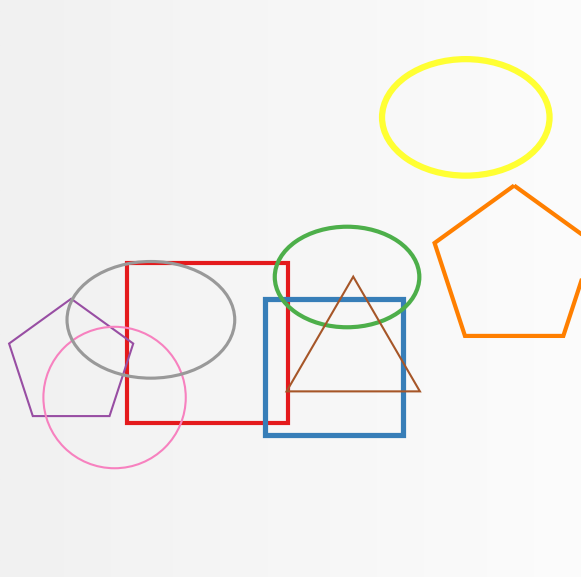[{"shape": "square", "thickness": 2, "radius": 0.69, "center": [0.357, 0.405]}, {"shape": "square", "thickness": 2.5, "radius": 0.59, "center": [0.575, 0.363]}, {"shape": "oval", "thickness": 2, "radius": 0.62, "center": [0.597, 0.519]}, {"shape": "pentagon", "thickness": 1, "radius": 0.56, "center": [0.122, 0.37]}, {"shape": "pentagon", "thickness": 2, "radius": 0.72, "center": [0.885, 0.534]}, {"shape": "oval", "thickness": 3, "radius": 0.72, "center": [0.801, 0.796]}, {"shape": "triangle", "thickness": 1, "radius": 0.66, "center": [0.608, 0.388]}, {"shape": "circle", "thickness": 1, "radius": 0.61, "center": [0.197, 0.311]}, {"shape": "oval", "thickness": 1.5, "radius": 0.72, "center": [0.26, 0.445]}]